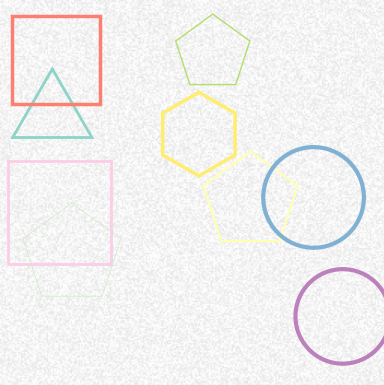[{"shape": "triangle", "thickness": 2, "radius": 0.59, "center": [0.136, 0.702]}, {"shape": "pentagon", "thickness": 1.5, "radius": 0.64, "center": [0.651, 0.478]}, {"shape": "square", "thickness": 2.5, "radius": 0.57, "center": [0.145, 0.845]}, {"shape": "circle", "thickness": 3, "radius": 0.65, "center": [0.814, 0.487]}, {"shape": "pentagon", "thickness": 1, "radius": 0.51, "center": [0.553, 0.862]}, {"shape": "square", "thickness": 2, "radius": 0.67, "center": [0.154, 0.448]}, {"shape": "circle", "thickness": 3, "radius": 0.61, "center": [0.89, 0.178]}, {"shape": "pentagon", "thickness": 0.5, "radius": 0.67, "center": [0.187, 0.339]}, {"shape": "hexagon", "thickness": 2.5, "radius": 0.54, "center": [0.517, 0.652]}]